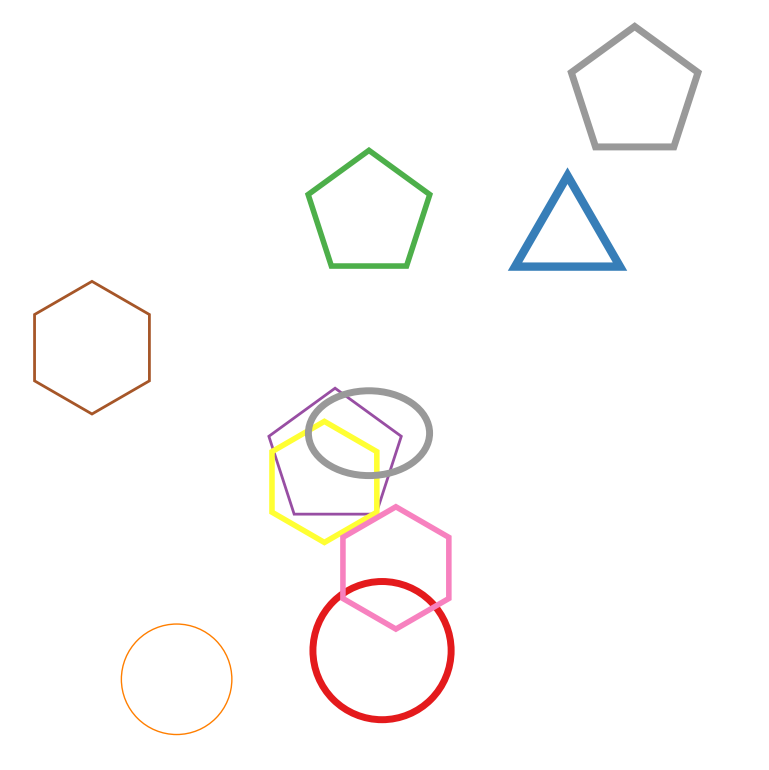[{"shape": "circle", "thickness": 2.5, "radius": 0.45, "center": [0.496, 0.155]}, {"shape": "triangle", "thickness": 3, "radius": 0.39, "center": [0.737, 0.693]}, {"shape": "pentagon", "thickness": 2, "radius": 0.42, "center": [0.479, 0.722]}, {"shape": "pentagon", "thickness": 1, "radius": 0.45, "center": [0.435, 0.405]}, {"shape": "circle", "thickness": 0.5, "radius": 0.36, "center": [0.229, 0.118]}, {"shape": "hexagon", "thickness": 2, "radius": 0.39, "center": [0.421, 0.374]}, {"shape": "hexagon", "thickness": 1, "radius": 0.43, "center": [0.119, 0.548]}, {"shape": "hexagon", "thickness": 2, "radius": 0.4, "center": [0.514, 0.262]}, {"shape": "oval", "thickness": 2.5, "radius": 0.39, "center": [0.479, 0.437]}, {"shape": "pentagon", "thickness": 2.5, "radius": 0.43, "center": [0.824, 0.879]}]